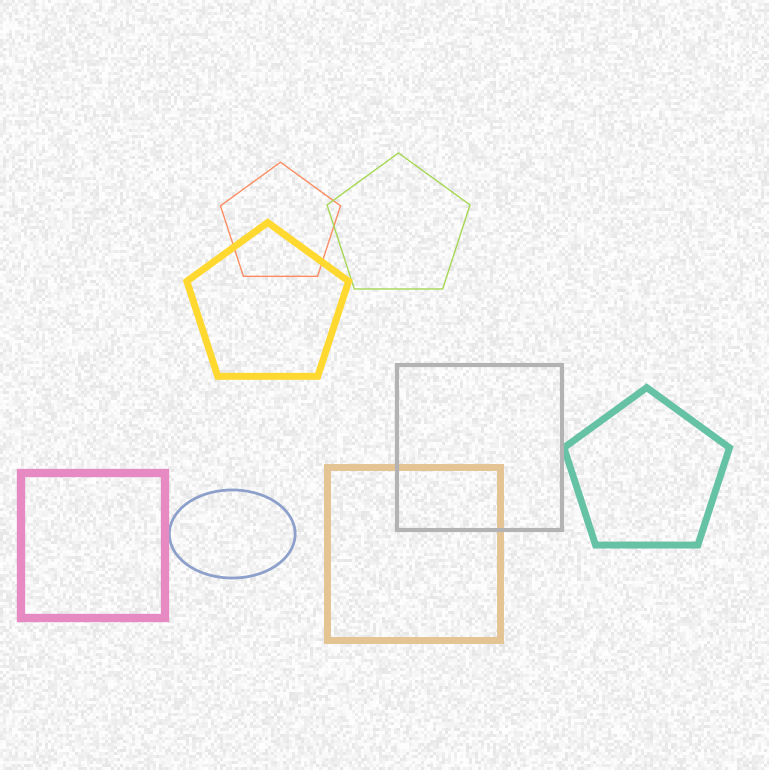[{"shape": "pentagon", "thickness": 2.5, "radius": 0.57, "center": [0.84, 0.384]}, {"shape": "pentagon", "thickness": 0.5, "radius": 0.41, "center": [0.364, 0.707]}, {"shape": "oval", "thickness": 1, "radius": 0.41, "center": [0.302, 0.306]}, {"shape": "square", "thickness": 3, "radius": 0.47, "center": [0.121, 0.291]}, {"shape": "pentagon", "thickness": 0.5, "radius": 0.49, "center": [0.518, 0.704]}, {"shape": "pentagon", "thickness": 2.5, "radius": 0.55, "center": [0.348, 0.601]}, {"shape": "square", "thickness": 2.5, "radius": 0.56, "center": [0.537, 0.281]}, {"shape": "square", "thickness": 1.5, "radius": 0.54, "center": [0.623, 0.419]}]